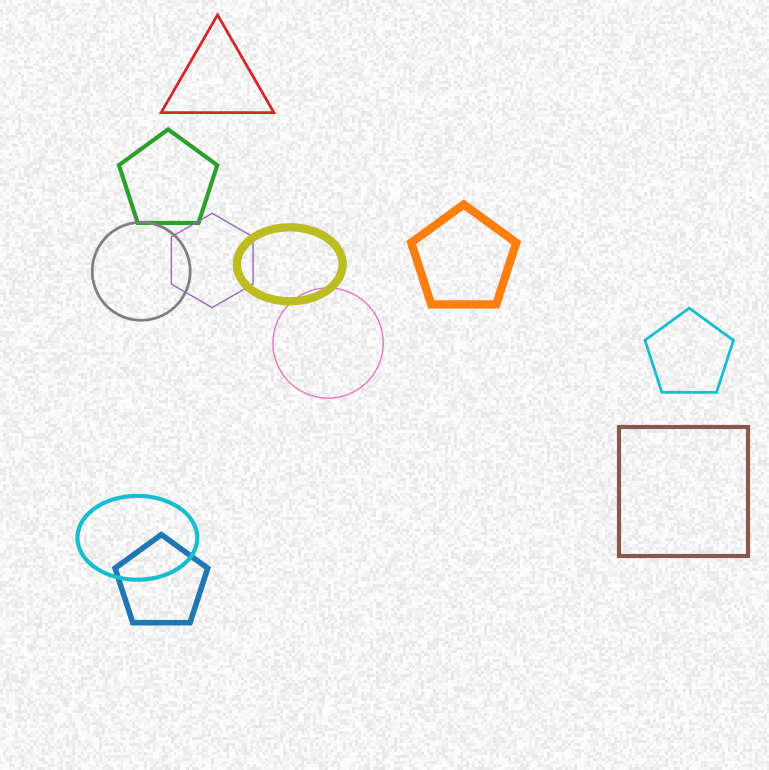[{"shape": "pentagon", "thickness": 2, "radius": 0.32, "center": [0.21, 0.242]}, {"shape": "pentagon", "thickness": 3, "radius": 0.36, "center": [0.602, 0.663]}, {"shape": "pentagon", "thickness": 1.5, "radius": 0.34, "center": [0.218, 0.765]}, {"shape": "triangle", "thickness": 1, "radius": 0.42, "center": [0.283, 0.896]}, {"shape": "hexagon", "thickness": 0.5, "radius": 0.31, "center": [0.276, 0.662]}, {"shape": "square", "thickness": 1.5, "radius": 0.42, "center": [0.888, 0.361]}, {"shape": "circle", "thickness": 0.5, "radius": 0.36, "center": [0.426, 0.555]}, {"shape": "circle", "thickness": 1, "radius": 0.32, "center": [0.183, 0.648]}, {"shape": "oval", "thickness": 3, "radius": 0.34, "center": [0.376, 0.657]}, {"shape": "oval", "thickness": 1.5, "radius": 0.39, "center": [0.178, 0.302]}, {"shape": "pentagon", "thickness": 1, "radius": 0.3, "center": [0.895, 0.539]}]